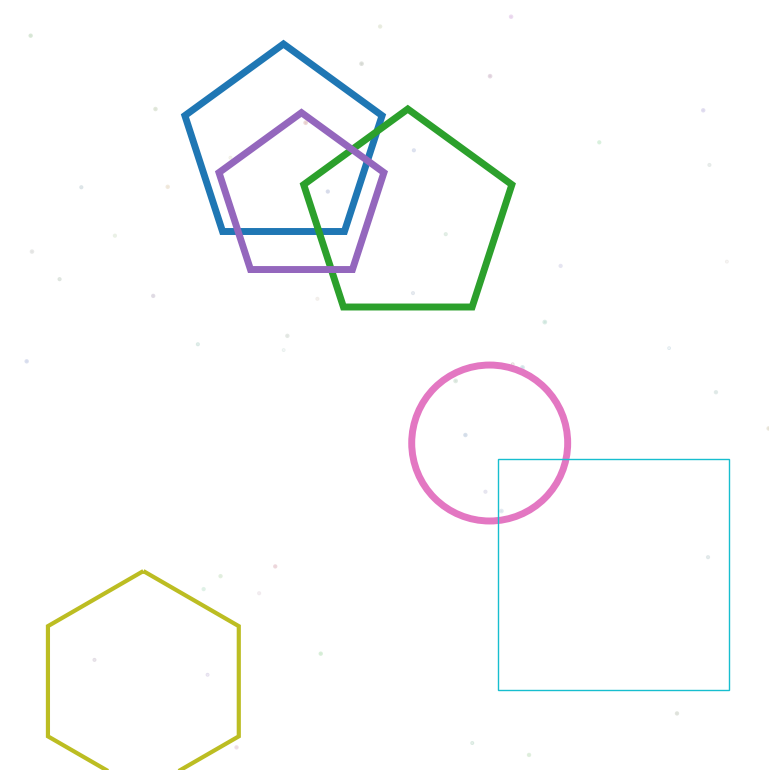[{"shape": "pentagon", "thickness": 2.5, "radius": 0.67, "center": [0.368, 0.808]}, {"shape": "pentagon", "thickness": 2.5, "radius": 0.71, "center": [0.53, 0.716]}, {"shape": "pentagon", "thickness": 2.5, "radius": 0.56, "center": [0.392, 0.741]}, {"shape": "circle", "thickness": 2.5, "radius": 0.51, "center": [0.636, 0.425]}, {"shape": "hexagon", "thickness": 1.5, "radius": 0.72, "center": [0.186, 0.115]}, {"shape": "square", "thickness": 0.5, "radius": 0.75, "center": [0.797, 0.254]}]